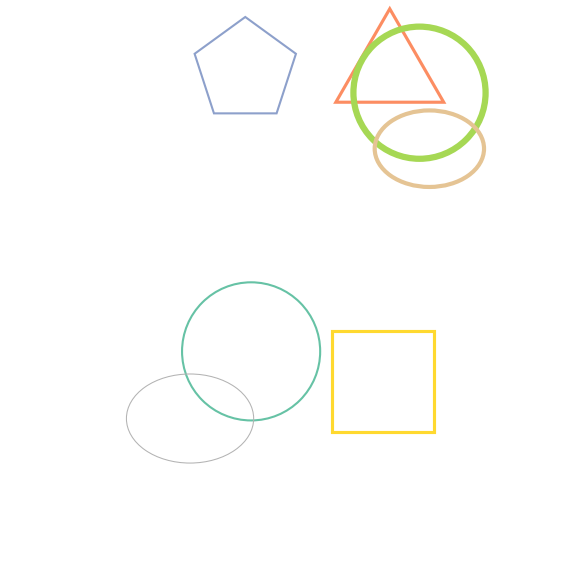[{"shape": "circle", "thickness": 1, "radius": 0.6, "center": [0.435, 0.391]}, {"shape": "triangle", "thickness": 1.5, "radius": 0.54, "center": [0.675, 0.876]}, {"shape": "pentagon", "thickness": 1, "radius": 0.46, "center": [0.425, 0.877]}, {"shape": "circle", "thickness": 3, "radius": 0.57, "center": [0.726, 0.839]}, {"shape": "square", "thickness": 1.5, "radius": 0.44, "center": [0.663, 0.338]}, {"shape": "oval", "thickness": 2, "radius": 0.47, "center": [0.743, 0.742]}, {"shape": "oval", "thickness": 0.5, "radius": 0.55, "center": [0.329, 0.274]}]